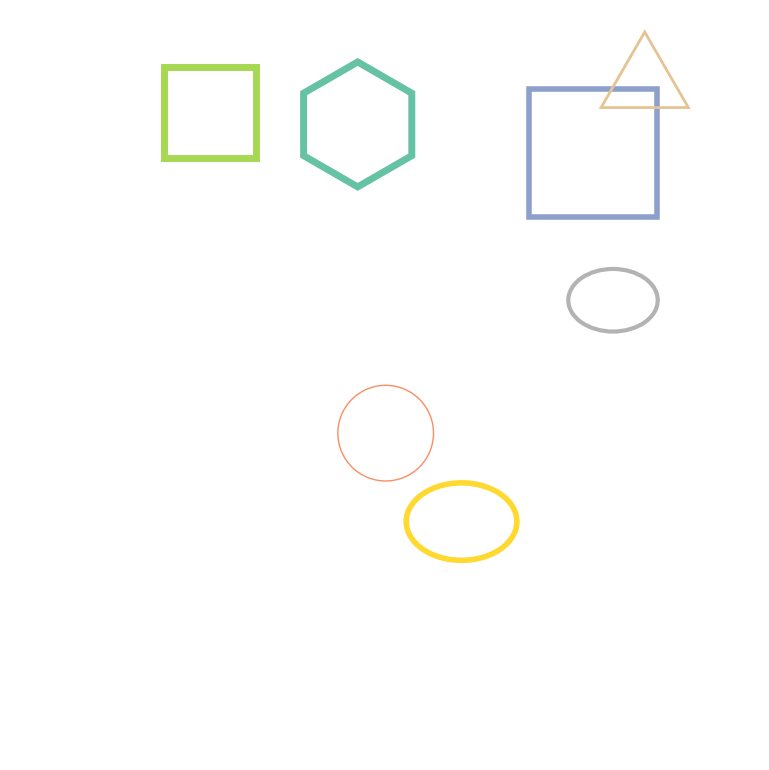[{"shape": "hexagon", "thickness": 2.5, "radius": 0.41, "center": [0.465, 0.838]}, {"shape": "circle", "thickness": 0.5, "radius": 0.31, "center": [0.501, 0.437]}, {"shape": "square", "thickness": 2, "radius": 0.42, "center": [0.77, 0.802]}, {"shape": "square", "thickness": 2.5, "radius": 0.3, "center": [0.273, 0.854]}, {"shape": "oval", "thickness": 2, "radius": 0.36, "center": [0.599, 0.323]}, {"shape": "triangle", "thickness": 1, "radius": 0.33, "center": [0.837, 0.893]}, {"shape": "oval", "thickness": 1.5, "radius": 0.29, "center": [0.796, 0.61]}]